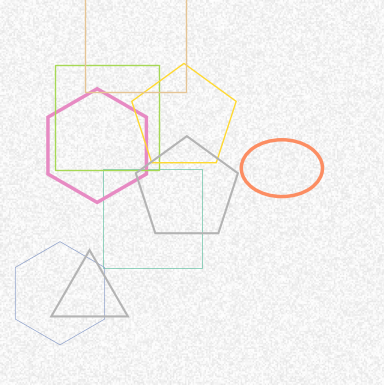[{"shape": "square", "thickness": 0.5, "radius": 0.64, "center": [0.397, 0.433]}, {"shape": "oval", "thickness": 2.5, "radius": 0.53, "center": [0.732, 0.563]}, {"shape": "hexagon", "thickness": 0.5, "radius": 0.67, "center": [0.156, 0.238]}, {"shape": "hexagon", "thickness": 2.5, "radius": 0.74, "center": [0.252, 0.622]}, {"shape": "square", "thickness": 1, "radius": 0.68, "center": [0.278, 0.695]}, {"shape": "pentagon", "thickness": 1, "radius": 0.71, "center": [0.478, 0.693]}, {"shape": "square", "thickness": 1, "radius": 0.65, "center": [0.351, 0.891]}, {"shape": "pentagon", "thickness": 1.5, "radius": 0.7, "center": [0.485, 0.507]}, {"shape": "triangle", "thickness": 1.5, "radius": 0.57, "center": [0.233, 0.236]}]